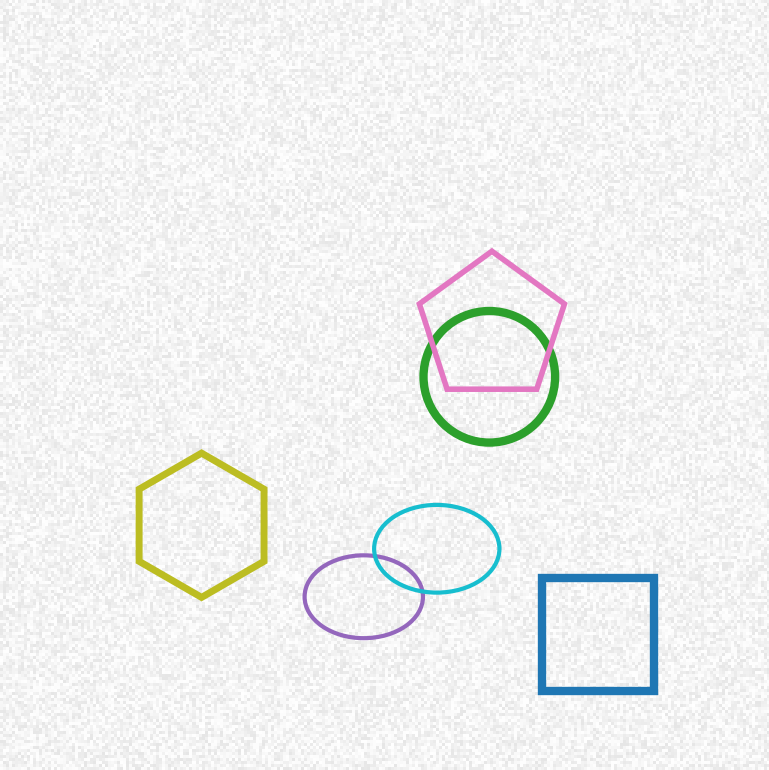[{"shape": "square", "thickness": 3, "radius": 0.36, "center": [0.777, 0.176]}, {"shape": "circle", "thickness": 3, "radius": 0.43, "center": [0.635, 0.511]}, {"shape": "oval", "thickness": 1.5, "radius": 0.38, "center": [0.472, 0.225]}, {"shape": "pentagon", "thickness": 2, "radius": 0.5, "center": [0.639, 0.575]}, {"shape": "hexagon", "thickness": 2.5, "radius": 0.47, "center": [0.262, 0.318]}, {"shape": "oval", "thickness": 1.5, "radius": 0.41, "center": [0.567, 0.287]}]